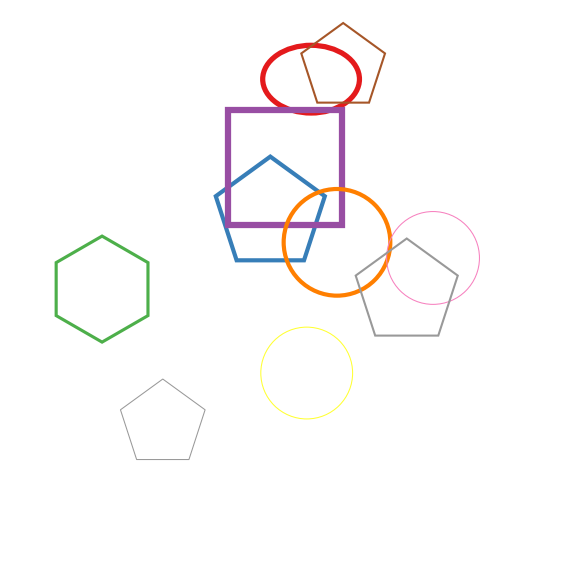[{"shape": "oval", "thickness": 2.5, "radius": 0.42, "center": [0.539, 0.862]}, {"shape": "pentagon", "thickness": 2, "radius": 0.5, "center": [0.468, 0.629]}, {"shape": "hexagon", "thickness": 1.5, "radius": 0.46, "center": [0.177, 0.499]}, {"shape": "square", "thickness": 3, "radius": 0.5, "center": [0.494, 0.71]}, {"shape": "circle", "thickness": 2, "radius": 0.46, "center": [0.584, 0.58]}, {"shape": "circle", "thickness": 0.5, "radius": 0.4, "center": [0.531, 0.353]}, {"shape": "pentagon", "thickness": 1, "radius": 0.38, "center": [0.594, 0.883]}, {"shape": "circle", "thickness": 0.5, "radius": 0.4, "center": [0.75, 0.552]}, {"shape": "pentagon", "thickness": 0.5, "radius": 0.39, "center": [0.282, 0.266]}, {"shape": "pentagon", "thickness": 1, "radius": 0.46, "center": [0.704, 0.493]}]